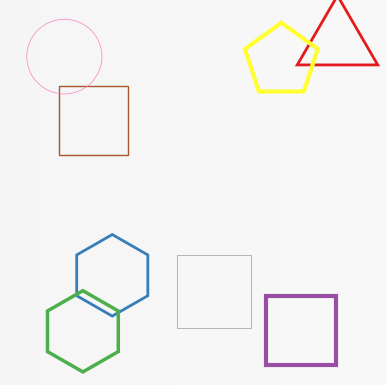[{"shape": "triangle", "thickness": 2, "radius": 0.6, "center": [0.871, 0.891]}, {"shape": "hexagon", "thickness": 2, "radius": 0.53, "center": [0.29, 0.285]}, {"shape": "hexagon", "thickness": 2.5, "radius": 0.53, "center": [0.214, 0.139]}, {"shape": "square", "thickness": 3, "radius": 0.45, "center": [0.777, 0.141]}, {"shape": "pentagon", "thickness": 3, "radius": 0.49, "center": [0.726, 0.842]}, {"shape": "square", "thickness": 1, "radius": 0.45, "center": [0.24, 0.688]}, {"shape": "circle", "thickness": 0.5, "radius": 0.49, "center": [0.166, 0.853]}, {"shape": "square", "thickness": 0.5, "radius": 0.48, "center": [0.552, 0.243]}]